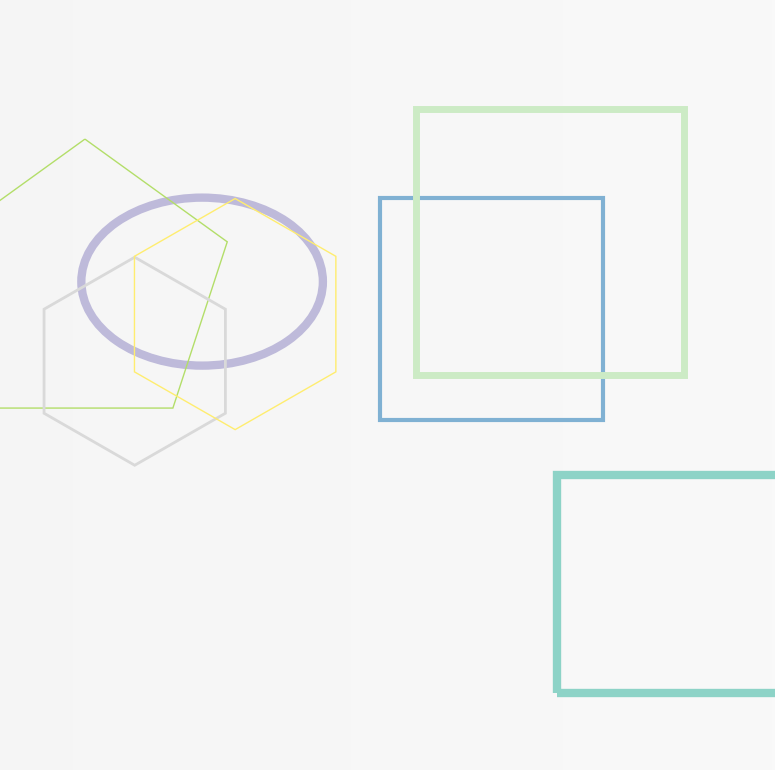[{"shape": "square", "thickness": 3, "radius": 0.71, "center": [0.861, 0.242]}, {"shape": "oval", "thickness": 3, "radius": 0.78, "center": [0.261, 0.634]}, {"shape": "square", "thickness": 1.5, "radius": 0.72, "center": [0.634, 0.599]}, {"shape": "pentagon", "thickness": 0.5, "radius": 0.97, "center": [0.11, 0.626]}, {"shape": "hexagon", "thickness": 1, "radius": 0.68, "center": [0.174, 0.531]}, {"shape": "square", "thickness": 2.5, "radius": 0.86, "center": [0.71, 0.685]}, {"shape": "hexagon", "thickness": 0.5, "radius": 0.75, "center": [0.303, 0.592]}]